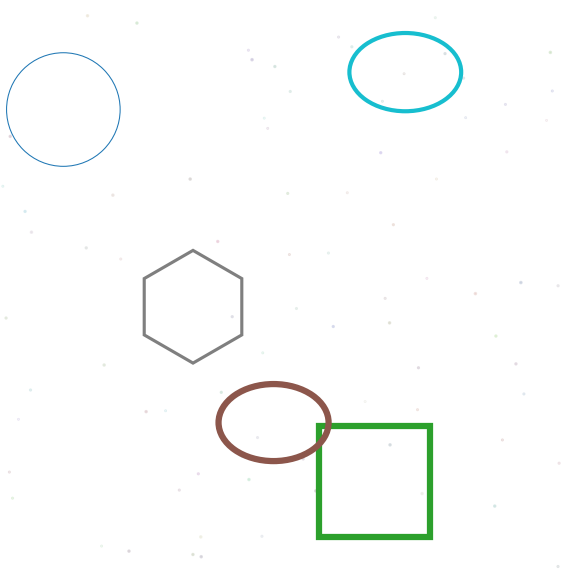[{"shape": "circle", "thickness": 0.5, "radius": 0.49, "center": [0.11, 0.809]}, {"shape": "square", "thickness": 3, "radius": 0.48, "center": [0.649, 0.165]}, {"shape": "oval", "thickness": 3, "radius": 0.48, "center": [0.474, 0.267]}, {"shape": "hexagon", "thickness": 1.5, "radius": 0.49, "center": [0.334, 0.468]}, {"shape": "oval", "thickness": 2, "radius": 0.48, "center": [0.702, 0.874]}]